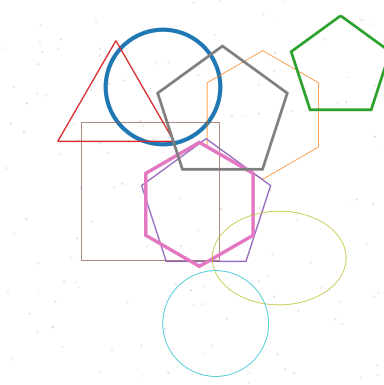[{"shape": "circle", "thickness": 3, "radius": 0.74, "center": [0.423, 0.774]}, {"shape": "hexagon", "thickness": 0.5, "radius": 0.83, "center": [0.683, 0.702]}, {"shape": "pentagon", "thickness": 2, "radius": 0.68, "center": [0.885, 0.824]}, {"shape": "triangle", "thickness": 1, "radius": 0.87, "center": [0.301, 0.72]}, {"shape": "pentagon", "thickness": 1, "radius": 0.88, "center": [0.535, 0.464]}, {"shape": "square", "thickness": 0.5, "radius": 0.9, "center": [0.389, 0.503]}, {"shape": "hexagon", "thickness": 2.5, "radius": 0.8, "center": [0.518, 0.469]}, {"shape": "pentagon", "thickness": 2, "radius": 0.88, "center": [0.578, 0.703]}, {"shape": "oval", "thickness": 0.5, "radius": 0.87, "center": [0.725, 0.33]}, {"shape": "circle", "thickness": 0.5, "radius": 0.69, "center": [0.56, 0.16]}]